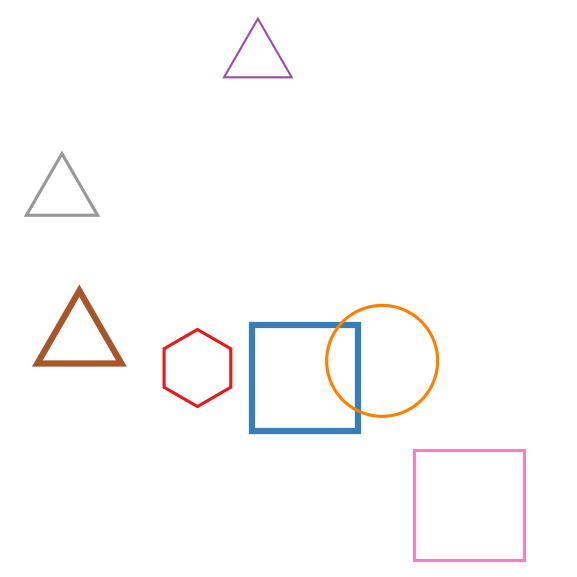[{"shape": "hexagon", "thickness": 1.5, "radius": 0.33, "center": [0.342, 0.362]}, {"shape": "square", "thickness": 3, "radius": 0.46, "center": [0.528, 0.344]}, {"shape": "triangle", "thickness": 1, "radius": 0.34, "center": [0.447, 0.899]}, {"shape": "circle", "thickness": 1.5, "radius": 0.48, "center": [0.662, 0.374]}, {"shape": "triangle", "thickness": 3, "radius": 0.42, "center": [0.137, 0.412]}, {"shape": "square", "thickness": 1.5, "radius": 0.48, "center": [0.813, 0.124]}, {"shape": "triangle", "thickness": 1.5, "radius": 0.36, "center": [0.107, 0.662]}]